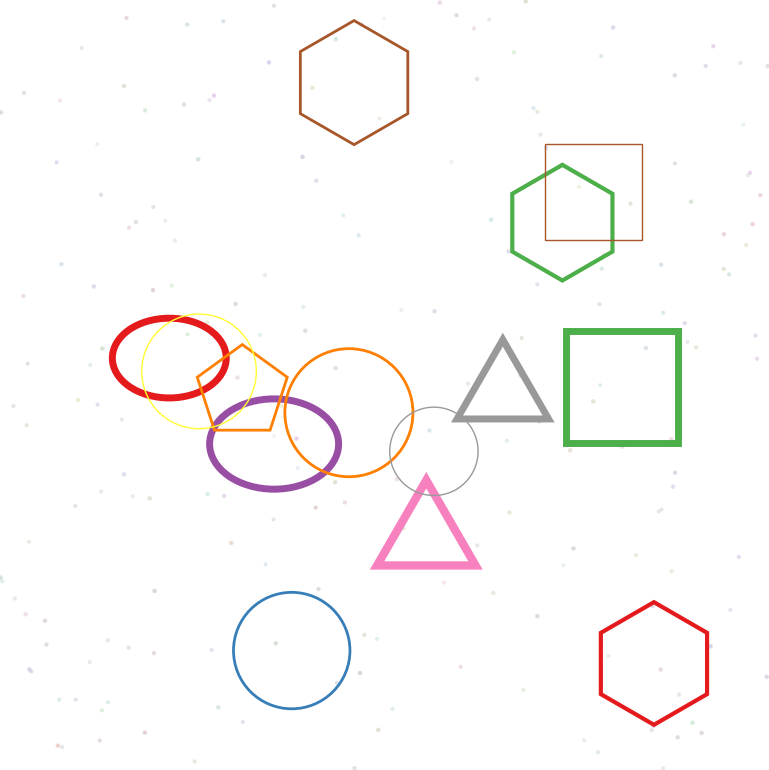[{"shape": "oval", "thickness": 2.5, "radius": 0.37, "center": [0.22, 0.535]}, {"shape": "hexagon", "thickness": 1.5, "radius": 0.4, "center": [0.849, 0.138]}, {"shape": "circle", "thickness": 1, "radius": 0.38, "center": [0.379, 0.155]}, {"shape": "square", "thickness": 2.5, "radius": 0.36, "center": [0.808, 0.498]}, {"shape": "hexagon", "thickness": 1.5, "radius": 0.38, "center": [0.73, 0.711]}, {"shape": "oval", "thickness": 2.5, "radius": 0.42, "center": [0.356, 0.423]}, {"shape": "pentagon", "thickness": 1, "radius": 0.31, "center": [0.315, 0.491]}, {"shape": "circle", "thickness": 1, "radius": 0.42, "center": [0.453, 0.464]}, {"shape": "circle", "thickness": 0.5, "radius": 0.37, "center": [0.258, 0.518]}, {"shape": "square", "thickness": 0.5, "radius": 0.31, "center": [0.77, 0.751]}, {"shape": "hexagon", "thickness": 1, "radius": 0.4, "center": [0.46, 0.893]}, {"shape": "triangle", "thickness": 3, "radius": 0.37, "center": [0.554, 0.303]}, {"shape": "circle", "thickness": 0.5, "radius": 0.29, "center": [0.564, 0.414]}, {"shape": "triangle", "thickness": 2.5, "radius": 0.34, "center": [0.653, 0.49]}]